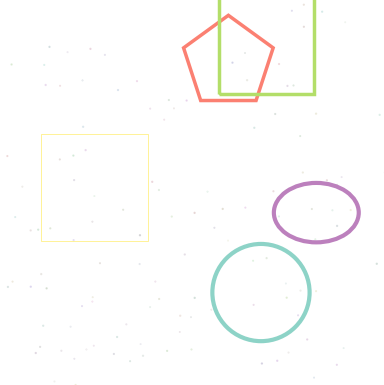[{"shape": "circle", "thickness": 3, "radius": 0.63, "center": [0.678, 0.24]}, {"shape": "pentagon", "thickness": 2.5, "radius": 0.61, "center": [0.593, 0.838]}, {"shape": "square", "thickness": 2.5, "radius": 0.62, "center": [0.693, 0.88]}, {"shape": "oval", "thickness": 3, "radius": 0.55, "center": [0.822, 0.448]}, {"shape": "square", "thickness": 0.5, "radius": 0.7, "center": [0.245, 0.512]}]